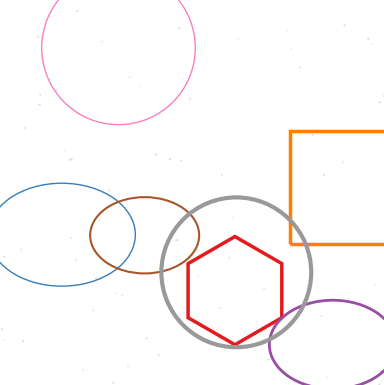[{"shape": "hexagon", "thickness": 2.5, "radius": 0.7, "center": [0.61, 0.245]}, {"shape": "oval", "thickness": 1, "radius": 0.95, "center": [0.161, 0.39]}, {"shape": "oval", "thickness": 2, "radius": 0.82, "center": [0.864, 0.105]}, {"shape": "square", "thickness": 2.5, "radius": 0.73, "center": [0.9, 0.514]}, {"shape": "oval", "thickness": 1.5, "radius": 0.71, "center": [0.376, 0.389]}, {"shape": "circle", "thickness": 1, "radius": 1.0, "center": [0.308, 0.876]}, {"shape": "circle", "thickness": 3, "radius": 0.97, "center": [0.614, 0.293]}]